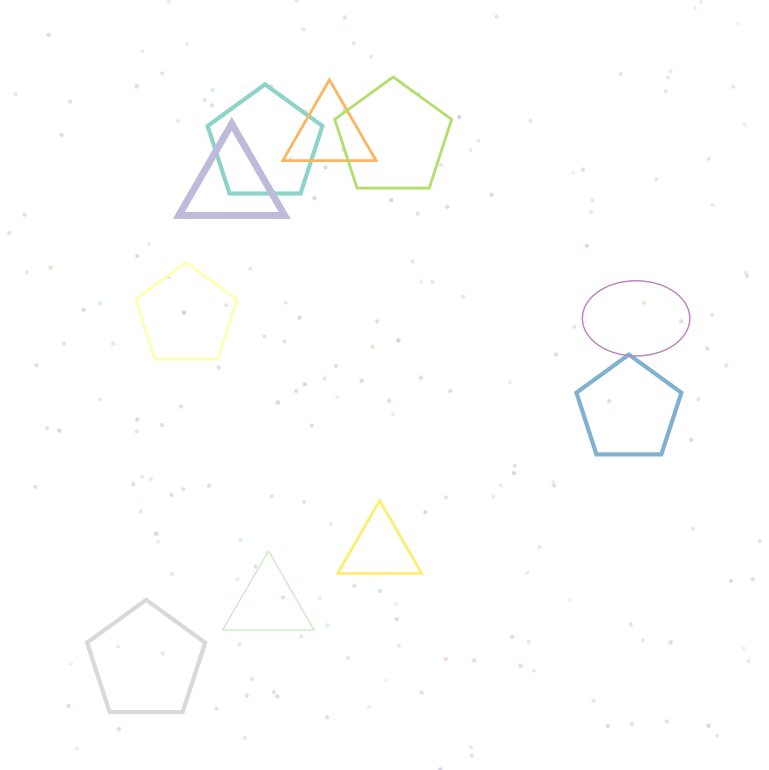[{"shape": "pentagon", "thickness": 1.5, "radius": 0.39, "center": [0.344, 0.812]}, {"shape": "pentagon", "thickness": 1, "radius": 0.35, "center": [0.242, 0.59]}, {"shape": "triangle", "thickness": 2.5, "radius": 0.4, "center": [0.301, 0.76]}, {"shape": "pentagon", "thickness": 1.5, "radius": 0.36, "center": [0.817, 0.468]}, {"shape": "triangle", "thickness": 1, "radius": 0.35, "center": [0.428, 0.826]}, {"shape": "pentagon", "thickness": 1, "radius": 0.4, "center": [0.511, 0.82]}, {"shape": "pentagon", "thickness": 1.5, "radius": 0.4, "center": [0.19, 0.14]}, {"shape": "oval", "thickness": 0.5, "radius": 0.35, "center": [0.826, 0.587]}, {"shape": "triangle", "thickness": 0.5, "radius": 0.34, "center": [0.349, 0.216]}, {"shape": "triangle", "thickness": 1, "radius": 0.32, "center": [0.493, 0.287]}]